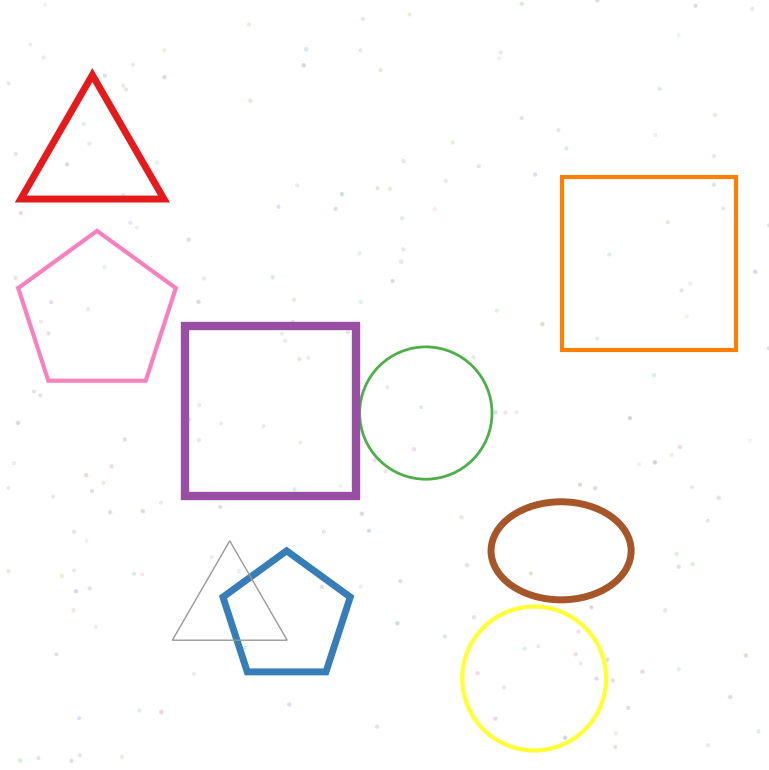[{"shape": "triangle", "thickness": 2.5, "radius": 0.54, "center": [0.12, 0.795]}, {"shape": "pentagon", "thickness": 2.5, "radius": 0.43, "center": [0.372, 0.198]}, {"shape": "circle", "thickness": 1, "radius": 0.43, "center": [0.553, 0.464]}, {"shape": "square", "thickness": 3, "radius": 0.55, "center": [0.351, 0.466]}, {"shape": "square", "thickness": 1.5, "radius": 0.56, "center": [0.843, 0.658]}, {"shape": "circle", "thickness": 1.5, "radius": 0.47, "center": [0.694, 0.119]}, {"shape": "oval", "thickness": 2.5, "radius": 0.45, "center": [0.729, 0.285]}, {"shape": "pentagon", "thickness": 1.5, "radius": 0.54, "center": [0.126, 0.593]}, {"shape": "triangle", "thickness": 0.5, "radius": 0.43, "center": [0.298, 0.212]}]